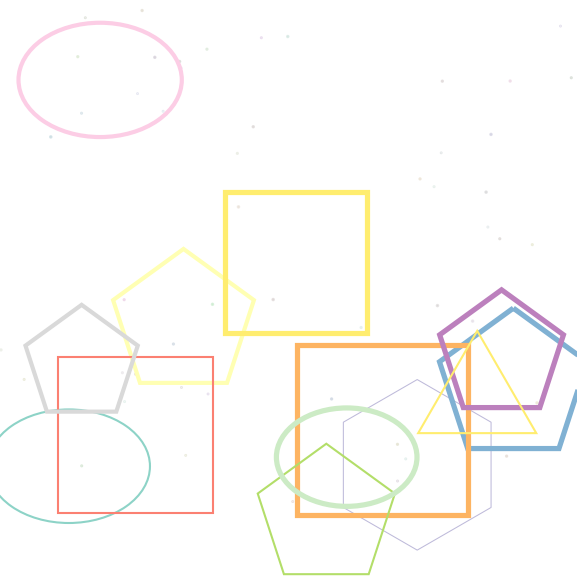[{"shape": "oval", "thickness": 1, "radius": 0.7, "center": [0.119, 0.192]}, {"shape": "pentagon", "thickness": 2, "radius": 0.64, "center": [0.318, 0.44]}, {"shape": "hexagon", "thickness": 0.5, "radius": 0.74, "center": [0.722, 0.194]}, {"shape": "square", "thickness": 1, "radius": 0.67, "center": [0.234, 0.245]}, {"shape": "pentagon", "thickness": 2.5, "radius": 0.67, "center": [0.889, 0.331]}, {"shape": "square", "thickness": 2.5, "radius": 0.74, "center": [0.662, 0.255]}, {"shape": "pentagon", "thickness": 1, "radius": 0.62, "center": [0.565, 0.106]}, {"shape": "oval", "thickness": 2, "radius": 0.71, "center": [0.173, 0.861]}, {"shape": "pentagon", "thickness": 2, "radius": 0.51, "center": [0.141, 0.369]}, {"shape": "pentagon", "thickness": 2.5, "radius": 0.56, "center": [0.869, 0.385]}, {"shape": "oval", "thickness": 2.5, "radius": 0.61, "center": [0.6, 0.208]}, {"shape": "square", "thickness": 2.5, "radius": 0.61, "center": [0.513, 0.544]}, {"shape": "triangle", "thickness": 1, "radius": 0.59, "center": [0.826, 0.308]}]